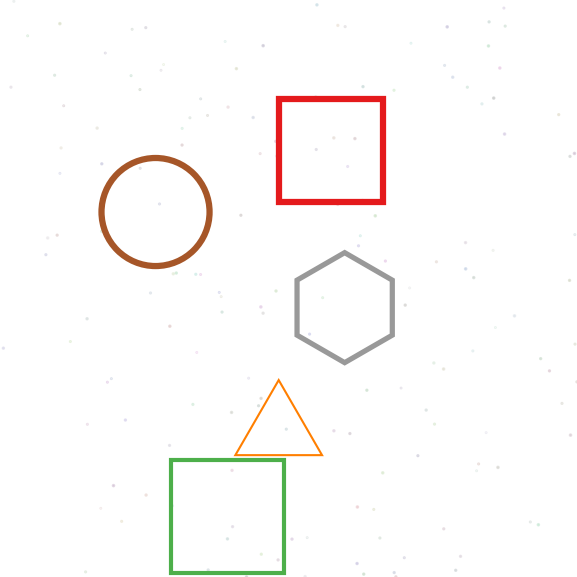[{"shape": "square", "thickness": 3, "radius": 0.45, "center": [0.573, 0.739]}, {"shape": "square", "thickness": 2, "radius": 0.49, "center": [0.394, 0.105]}, {"shape": "triangle", "thickness": 1, "radius": 0.43, "center": [0.483, 0.254]}, {"shape": "circle", "thickness": 3, "radius": 0.47, "center": [0.269, 0.632]}, {"shape": "hexagon", "thickness": 2.5, "radius": 0.48, "center": [0.597, 0.466]}]